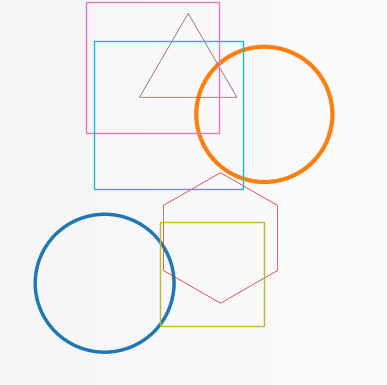[{"shape": "circle", "thickness": 2.5, "radius": 0.9, "center": [0.27, 0.264]}, {"shape": "circle", "thickness": 3, "radius": 0.88, "center": [0.682, 0.703]}, {"shape": "hexagon", "thickness": 0.5, "radius": 0.85, "center": [0.569, 0.382]}, {"shape": "triangle", "thickness": 0.5, "radius": 0.73, "center": [0.486, 0.82]}, {"shape": "square", "thickness": 1, "radius": 0.85, "center": [0.394, 0.824]}, {"shape": "square", "thickness": 1, "radius": 0.68, "center": [0.547, 0.288]}, {"shape": "square", "thickness": 1, "radius": 0.96, "center": [0.435, 0.702]}]